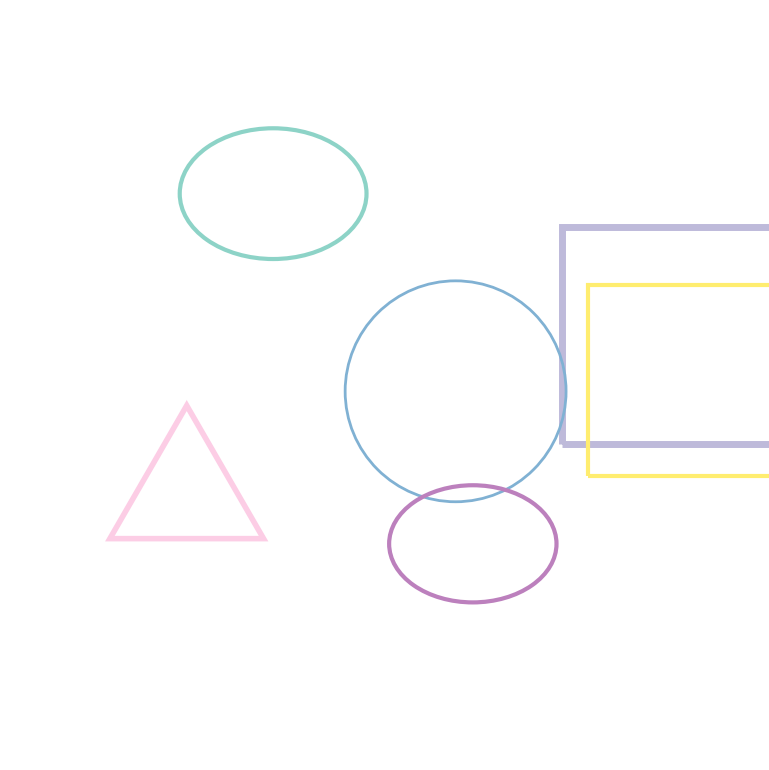[{"shape": "oval", "thickness": 1.5, "radius": 0.61, "center": [0.355, 0.749]}, {"shape": "square", "thickness": 2.5, "radius": 0.7, "center": [0.871, 0.564]}, {"shape": "circle", "thickness": 1, "radius": 0.72, "center": [0.592, 0.492]}, {"shape": "triangle", "thickness": 2, "radius": 0.58, "center": [0.242, 0.358]}, {"shape": "oval", "thickness": 1.5, "radius": 0.54, "center": [0.614, 0.294]}, {"shape": "square", "thickness": 1.5, "radius": 0.62, "center": [0.888, 0.506]}]